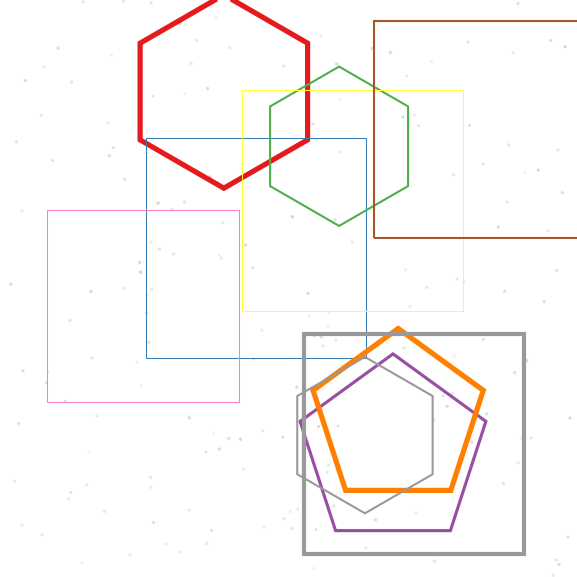[{"shape": "hexagon", "thickness": 2.5, "radius": 0.84, "center": [0.388, 0.841]}, {"shape": "square", "thickness": 0.5, "radius": 0.95, "center": [0.444, 0.57]}, {"shape": "hexagon", "thickness": 1, "radius": 0.69, "center": [0.587, 0.746]}, {"shape": "pentagon", "thickness": 1.5, "radius": 0.85, "center": [0.68, 0.217]}, {"shape": "pentagon", "thickness": 2.5, "radius": 0.77, "center": [0.69, 0.275]}, {"shape": "square", "thickness": 0.5, "radius": 0.96, "center": [0.611, 0.652]}, {"shape": "square", "thickness": 1, "radius": 0.94, "center": [0.836, 0.775]}, {"shape": "square", "thickness": 0.5, "radius": 0.83, "center": [0.247, 0.47]}, {"shape": "square", "thickness": 2, "radius": 0.95, "center": [0.717, 0.23]}, {"shape": "hexagon", "thickness": 1, "radius": 0.68, "center": [0.632, 0.246]}]